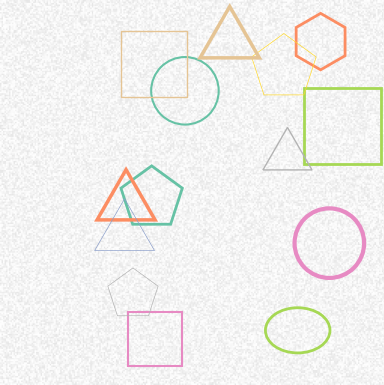[{"shape": "pentagon", "thickness": 2, "radius": 0.42, "center": [0.394, 0.485]}, {"shape": "circle", "thickness": 1.5, "radius": 0.44, "center": [0.48, 0.764]}, {"shape": "triangle", "thickness": 2.5, "radius": 0.43, "center": [0.327, 0.472]}, {"shape": "hexagon", "thickness": 2, "radius": 0.37, "center": [0.833, 0.892]}, {"shape": "triangle", "thickness": 0.5, "radius": 0.45, "center": [0.324, 0.394]}, {"shape": "square", "thickness": 1.5, "radius": 0.35, "center": [0.404, 0.119]}, {"shape": "circle", "thickness": 3, "radius": 0.45, "center": [0.855, 0.368]}, {"shape": "square", "thickness": 2, "radius": 0.5, "center": [0.889, 0.672]}, {"shape": "oval", "thickness": 2, "radius": 0.42, "center": [0.773, 0.142]}, {"shape": "pentagon", "thickness": 0.5, "radius": 0.44, "center": [0.737, 0.825]}, {"shape": "square", "thickness": 1, "radius": 0.43, "center": [0.4, 0.833]}, {"shape": "triangle", "thickness": 2.5, "radius": 0.44, "center": [0.597, 0.894]}, {"shape": "triangle", "thickness": 1, "radius": 0.37, "center": [0.747, 0.595]}, {"shape": "pentagon", "thickness": 0.5, "radius": 0.34, "center": [0.345, 0.235]}]